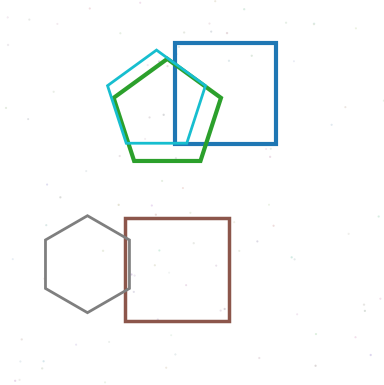[{"shape": "square", "thickness": 3, "radius": 0.65, "center": [0.585, 0.758]}, {"shape": "pentagon", "thickness": 3, "radius": 0.73, "center": [0.435, 0.7]}, {"shape": "square", "thickness": 2.5, "radius": 0.67, "center": [0.46, 0.3]}, {"shape": "hexagon", "thickness": 2, "radius": 0.63, "center": [0.227, 0.314]}, {"shape": "pentagon", "thickness": 2, "radius": 0.67, "center": [0.407, 0.736]}]